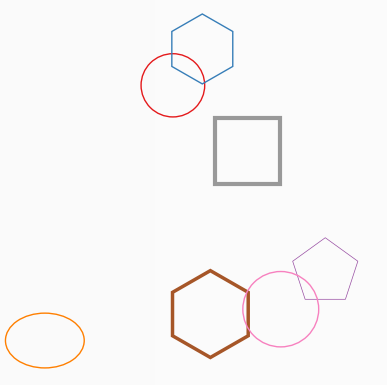[{"shape": "circle", "thickness": 1, "radius": 0.41, "center": [0.446, 0.778]}, {"shape": "hexagon", "thickness": 1, "radius": 0.45, "center": [0.522, 0.873]}, {"shape": "pentagon", "thickness": 0.5, "radius": 0.44, "center": [0.839, 0.294]}, {"shape": "oval", "thickness": 1, "radius": 0.51, "center": [0.116, 0.116]}, {"shape": "hexagon", "thickness": 2.5, "radius": 0.56, "center": [0.543, 0.184]}, {"shape": "circle", "thickness": 1, "radius": 0.49, "center": [0.725, 0.197]}, {"shape": "square", "thickness": 3, "radius": 0.42, "center": [0.639, 0.608]}]